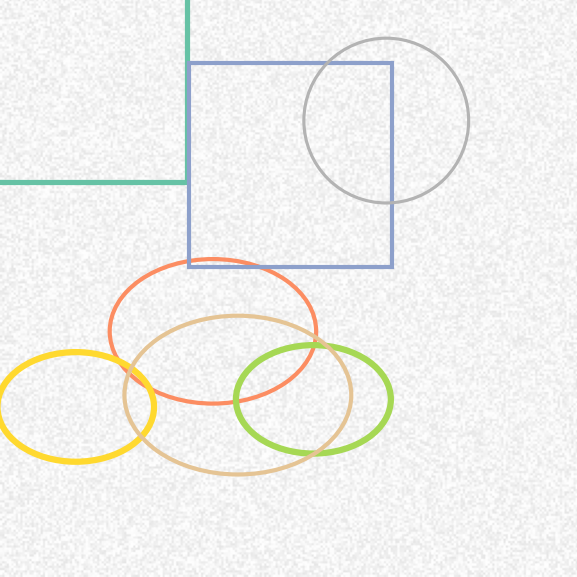[{"shape": "square", "thickness": 2.5, "radius": 0.86, "center": [0.152, 0.856]}, {"shape": "oval", "thickness": 2, "radius": 0.89, "center": [0.369, 0.425]}, {"shape": "square", "thickness": 2, "radius": 0.88, "center": [0.503, 0.714]}, {"shape": "oval", "thickness": 3, "radius": 0.67, "center": [0.543, 0.308]}, {"shape": "oval", "thickness": 3, "radius": 0.68, "center": [0.131, 0.295]}, {"shape": "oval", "thickness": 2, "radius": 0.98, "center": [0.412, 0.315]}, {"shape": "circle", "thickness": 1.5, "radius": 0.71, "center": [0.669, 0.79]}]